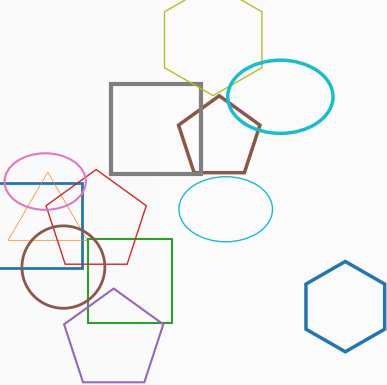[{"shape": "hexagon", "thickness": 2.5, "radius": 0.59, "center": [0.891, 0.204]}, {"shape": "square", "thickness": 2, "radius": 0.55, "center": [0.101, 0.415]}, {"shape": "triangle", "thickness": 0.5, "radius": 0.59, "center": [0.123, 0.435]}, {"shape": "square", "thickness": 1.5, "radius": 0.54, "center": [0.335, 0.27]}, {"shape": "pentagon", "thickness": 1, "radius": 0.68, "center": [0.248, 0.424]}, {"shape": "pentagon", "thickness": 1.5, "radius": 0.67, "center": [0.293, 0.116]}, {"shape": "circle", "thickness": 2, "radius": 0.54, "center": [0.164, 0.306]}, {"shape": "pentagon", "thickness": 2.5, "radius": 0.55, "center": [0.566, 0.641]}, {"shape": "oval", "thickness": 1.5, "radius": 0.52, "center": [0.117, 0.528]}, {"shape": "square", "thickness": 3, "radius": 0.58, "center": [0.402, 0.665]}, {"shape": "hexagon", "thickness": 1, "radius": 0.73, "center": [0.55, 0.897]}, {"shape": "oval", "thickness": 2.5, "radius": 0.68, "center": [0.724, 0.749]}, {"shape": "oval", "thickness": 1, "radius": 0.6, "center": [0.583, 0.456]}]